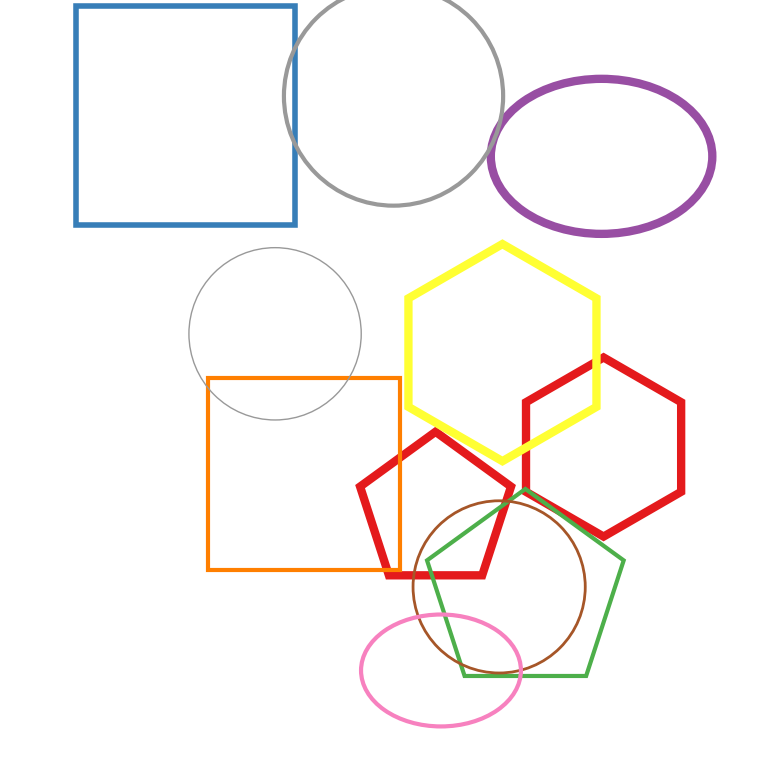[{"shape": "hexagon", "thickness": 3, "radius": 0.58, "center": [0.784, 0.419]}, {"shape": "pentagon", "thickness": 3, "radius": 0.52, "center": [0.566, 0.336]}, {"shape": "square", "thickness": 2, "radius": 0.71, "center": [0.241, 0.85]}, {"shape": "pentagon", "thickness": 1.5, "radius": 0.67, "center": [0.682, 0.231]}, {"shape": "oval", "thickness": 3, "radius": 0.72, "center": [0.781, 0.797]}, {"shape": "square", "thickness": 1.5, "radius": 0.62, "center": [0.395, 0.384]}, {"shape": "hexagon", "thickness": 3, "radius": 0.7, "center": [0.653, 0.542]}, {"shape": "circle", "thickness": 1, "radius": 0.56, "center": [0.648, 0.238]}, {"shape": "oval", "thickness": 1.5, "radius": 0.52, "center": [0.573, 0.129]}, {"shape": "circle", "thickness": 1.5, "radius": 0.71, "center": [0.511, 0.875]}, {"shape": "circle", "thickness": 0.5, "radius": 0.56, "center": [0.357, 0.566]}]